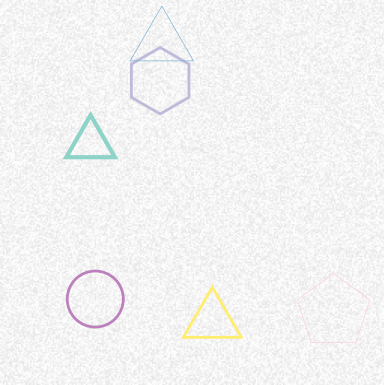[{"shape": "triangle", "thickness": 3, "radius": 0.36, "center": [0.235, 0.628]}, {"shape": "hexagon", "thickness": 2, "radius": 0.43, "center": [0.416, 0.79]}, {"shape": "triangle", "thickness": 0.5, "radius": 0.47, "center": [0.42, 0.889]}, {"shape": "pentagon", "thickness": 0.5, "radius": 0.5, "center": [0.866, 0.19]}, {"shape": "circle", "thickness": 2, "radius": 0.36, "center": [0.247, 0.223]}, {"shape": "triangle", "thickness": 2, "radius": 0.43, "center": [0.551, 0.167]}]